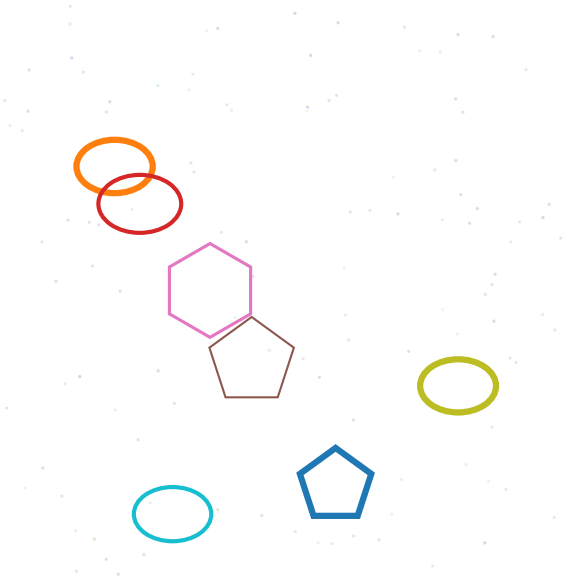[{"shape": "pentagon", "thickness": 3, "radius": 0.32, "center": [0.581, 0.158]}, {"shape": "oval", "thickness": 3, "radius": 0.33, "center": [0.198, 0.711]}, {"shape": "oval", "thickness": 2, "radius": 0.36, "center": [0.242, 0.646]}, {"shape": "pentagon", "thickness": 1, "radius": 0.38, "center": [0.436, 0.373]}, {"shape": "hexagon", "thickness": 1.5, "radius": 0.41, "center": [0.364, 0.496]}, {"shape": "oval", "thickness": 3, "radius": 0.33, "center": [0.793, 0.331]}, {"shape": "oval", "thickness": 2, "radius": 0.34, "center": [0.299, 0.109]}]